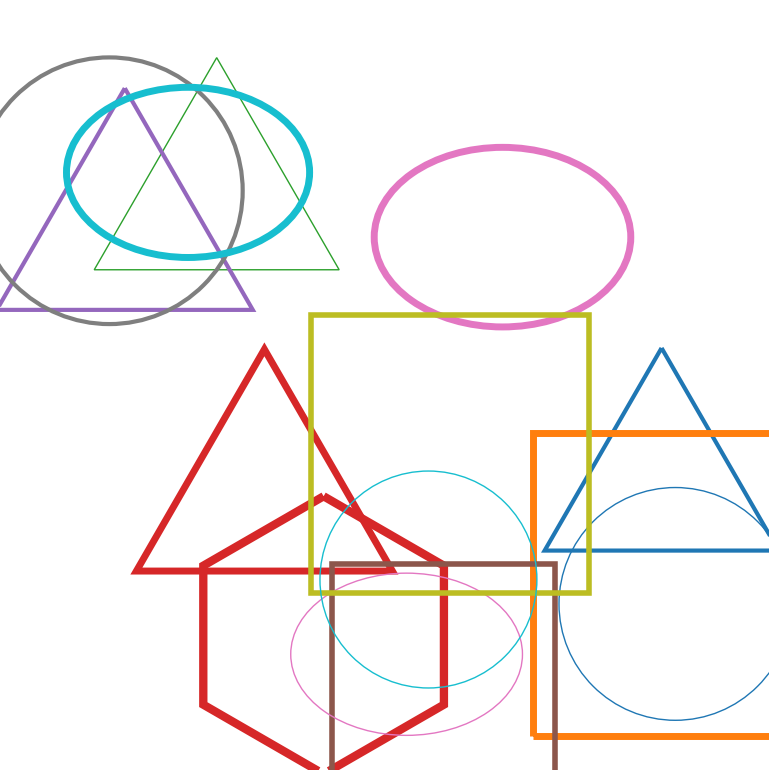[{"shape": "circle", "thickness": 0.5, "radius": 0.76, "center": [0.877, 0.216]}, {"shape": "triangle", "thickness": 1.5, "radius": 0.88, "center": [0.859, 0.373]}, {"shape": "square", "thickness": 2.5, "radius": 0.98, "center": [0.889, 0.241]}, {"shape": "triangle", "thickness": 0.5, "radius": 0.92, "center": [0.281, 0.741]}, {"shape": "hexagon", "thickness": 3, "radius": 0.9, "center": [0.42, 0.175]}, {"shape": "triangle", "thickness": 2.5, "radius": 0.96, "center": [0.343, 0.354]}, {"shape": "triangle", "thickness": 1.5, "radius": 0.96, "center": [0.162, 0.694]}, {"shape": "square", "thickness": 2, "radius": 0.73, "center": [0.576, 0.122]}, {"shape": "oval", "thickness": 2.5, "radius": 0.83, "center": [0.653, 0.692]}, {"shape": "oval", "thickness": 0.5, "radius": 0.75, "center": [0.528, 0.15]}, {"shape": "circle", "thickness": 1.5, "radius": 0.87, "center": [0.142, 0.752]}, {"shape": "square", "thickness": 2, "radius": 0.9, "center": [0.584, 0.41]}, {"shape": "oval", "thickness": 2.5, "radius": 0.79, "center": [0.244, 0.776]}, {"shape": "circle", "thickness": 0.5, "radius": 0.7, "center": [0.556, 0.247]}]